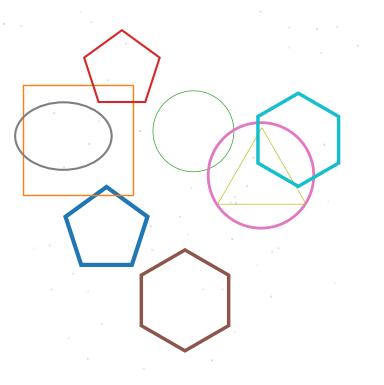[{"shape": "pentagon", "thickness": 3, "radius": 0.56, "center": [0.277, 0.403]}, {"shape": "square", "thickness": 1, "radius": 0.71, "center": [0.203, 0.637]}, {"shape": "circle", "thickness": 0.5, "radius": 0.53, "center": [0.502, 0.659]}, {"shape": "pentagon", "thickness": 1.5, "radius": 0.52, "center": [0.317, 0.818]}, {"shape": "hexagon", "thickness": 2.5, "radius": 0.65, "center": [0.48, 0.22]}, {"shape": "circle", "thickness": 2, "radius": 0.69, "center": [0.678, 0.544]}, {"shape": "oval", "thickness": 1.5, "radius": 0.63, "center": [0.165, 0.647]}, {"shape": "triangle", "thickness": 0.5, "radius": 0.66, "center": [0.68, 0.536]}, {"shape": "hexagon", "thickness": 2.5, "radius": 0.6, "center": [0.775, 0.637]}]